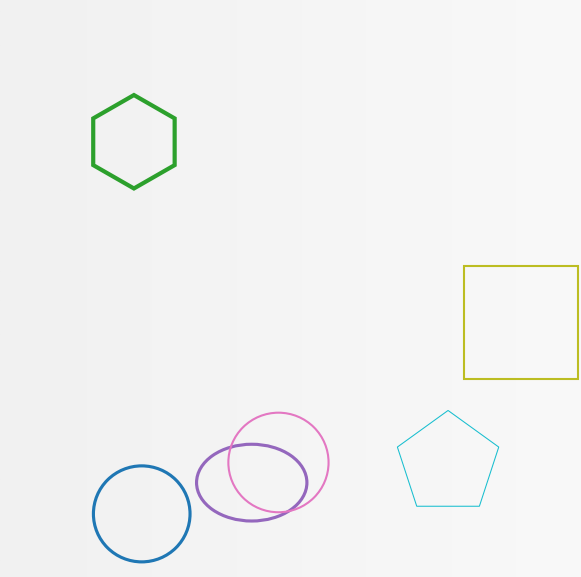[{"shape": "circle", "thickness": 1.5, "radius": 0.42, "center": [0.244, 0.109]}, {"shape": "hexagon", "thickness": 2, "radius": 0.4, "center": [0.23, 0.754]}, {"shape": "oval", "thickness": 1.5, "radius": 0.47, "center": [0.433, 0.163]}, {"shape": "circle", "thickness": 1, "radius": 0.43, "center": [0.479, 0.198]}, {"shape": "square", "thickness": 1, "radius": 0.49, "center": [0.897, 0.441]}, {"shape": "pentagon", "thickness": 0.5, "radius": 0.46, "center": [0.771, 0.197]}]